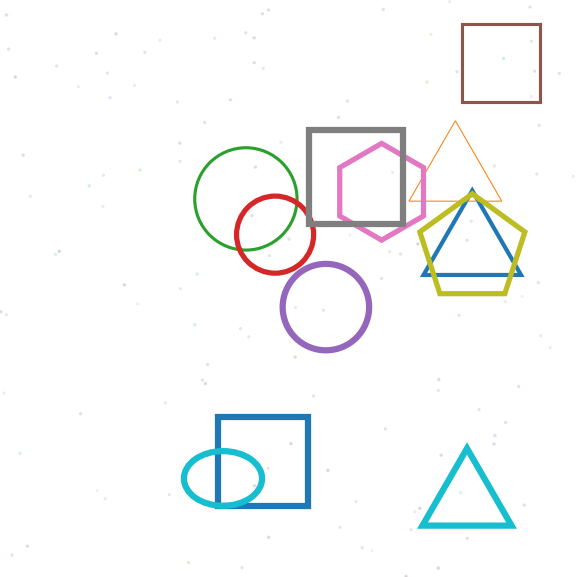[{"shape": "triangle", "thickness": 2, "radius": 0.49, "center": [0.818, 0.572]}, {"shape": "square", "thickness": 3, "radius": 0.39, "center": [0.455, 0.2]}, {"shape": "triangle", "thickness": 0.5, "radius": 0.46, "center": [0.789, 0.697]}, {"shape": "circle", "thickness": 1.5, "radius": 0.44, "center": [0.426, 0.655]}, {"shape": "circle", "thickness": 2.5, "radius": 0.33, "center": [0.476, 0.593]}, {"shape": "circle", "thickness": 3, "radius": 0.37, "center": [0.564, 0.467]}, {"shape": "square", "thickness": 1.5, "radius": 0.34, "center": [0.867, 0.89]}, {"shape": "hexagon", "thickness": 2.5, "radius": 0.42, "center": [0.661, 0.667]}, {"shape": "square", "thickness": 3, "radius": 0.41, "center": [0.616, 0.693]}, {"shape": "pentagon", "thickness": 2.5, "radius": 0.48, "center": [0.818, 0.568]}, {"shape": "triangle", "thickness": 3, "radius": 0.45, "center": [0.809, 0.134]}, {"shape": "oval", "thickness": 3, "radius": 0.34, "center": [0.386, 0.171]}]